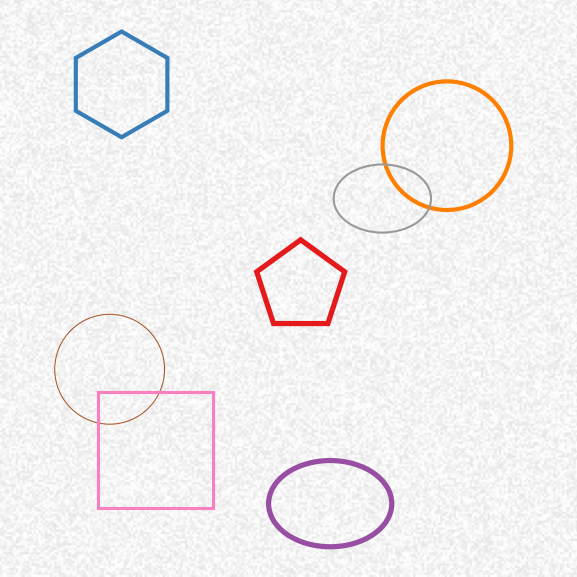[{"shape": "pentagon", "thickness": 2.5, "radius": 0.4, "center": [0.521, 0.504]}, {"shape": "hexagon", "thickness": 2, "radius": 0.46, "center": [0.211, 0.853]}, {"shape": "oval", "thickness": 2.5, "radius": 0.53, "center": [0.572, 0.127]}, {"shape": "circle", "thickness": 2, "radius": 0.56, "center": [0.774, 0.747]}, {"shape": "circle", "thickness": 0.5, "radius": 0.48, "center": [0.19, 0.36]}, {"shape": "square", "thickness": 1.5, "radius": 0.5, "center": [0.27, 0.22]}, {"shape": "oval", "thickness": 1, "radius": 0.42, "center": [0.662, 0.655]}]